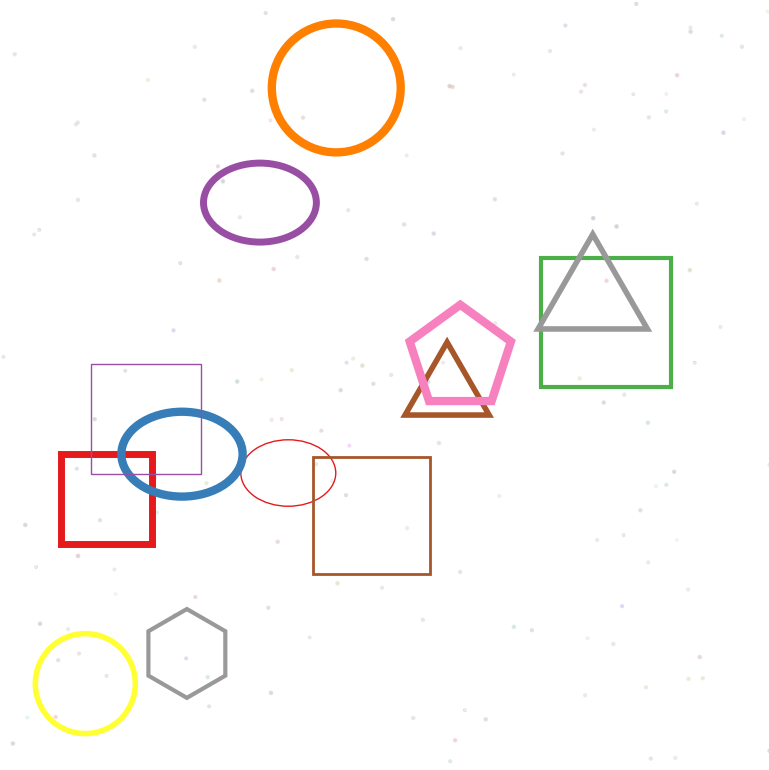[{"shape": "square", "thickness": 2.5, "radius": 0.29, "center": [0.139, 0.352]}, {"shape": "oval", "thickness": 0.5, "radius": 0.31, "center": [0.374, 0.386]}, {"shape": "oval", "thickness": 3, "radius": 0.39, "center": [0.236, 0.41]}, {"shape": "square", "thickness": 1.5, "radius": 0.42, "center": [0.787, 0.581]}, {"shape": "oval", "thickness": 2.5, "radius": 0.37, "center": [0.338, 0.737]}, {"shape": "square", "thickness": 0.5, "radius": 0.36, "center": [0.19, 0.456]}, {"shape": "circle", "thickness": 3, "radius": 0.42, "center": [0.437, 0.886]}, {"shape": "circle", "thickness": 2, "radius": 0.32, "center": [0.111, 0.112]}, {"shape": "triangle", "thickness": 2, "radius": 0.32, "center": [0.581, 0.493]}, {"shape": "square", "thickness": 1, "radius": 0.38, "center": [0.482, 0.331]}, {"shape": "pentagon", "thickness": 3, "radius": 0.35, "center": [0.598, 0.535]}, {"shape": "hexagon", "thickness": 1.5, "radius": 0.29, "center": [0.243, 0.151]}, {"shape": "triangle", "thickness": 2, "radius": 0.41, "center": [0.77, 0.614]}]